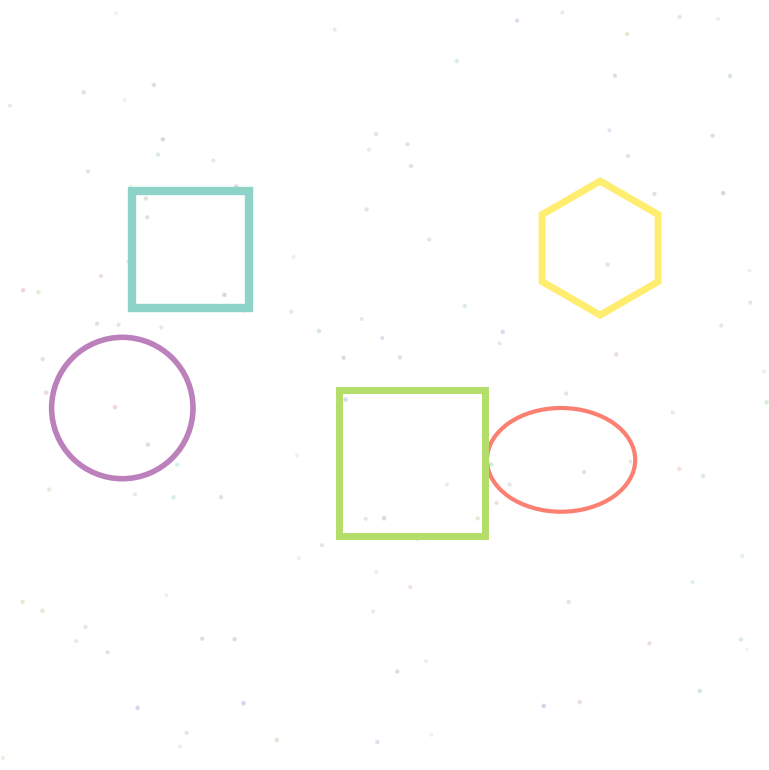[{"shape": "square", "thickness": 3, "radius": 0.38, "center": [0.247, 0.676]}, {"shape": "oval", "thickness": 1.5, "radius": 0.48, "center": [0.729, 0.403]}, {"shape": "square", "thickness": 2.5, "radius": 0.48, "center": [0.535, 0.399]}, {"shape": "circle", "thickness": 2, "radius": 0.46, "center": [0.159, 0.47]}, {"shape": "hexagon", "thickness": 2.5, "radius": 0.44, "center": [0.779, 0.678]}]